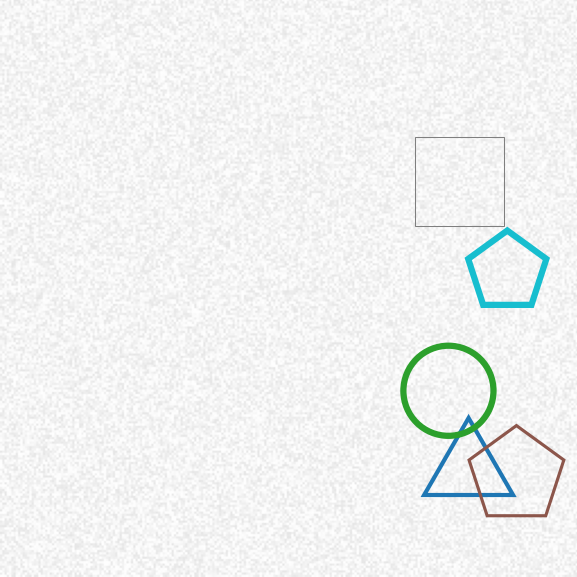[{"shape": "triangle", "thickness": 2, "radius": 0.44, "center": [0.811, 0.186]}, {"shape": "circle", "thickness": 3, "radius": 0.39, "center": [0.777, 0.322]}, {"shape": "pentagon", "thickness": 1.5, "radius": 0.43, "center": [0.894, 0.176]}, {"shape": "square", "thickness": 0.5, "radius": 0.39, "center": [0.795, 0.685]}, {"shape": "pentagon", "thickness": 3, "radius": 0.36, "center": [0.878, 0.529]}]